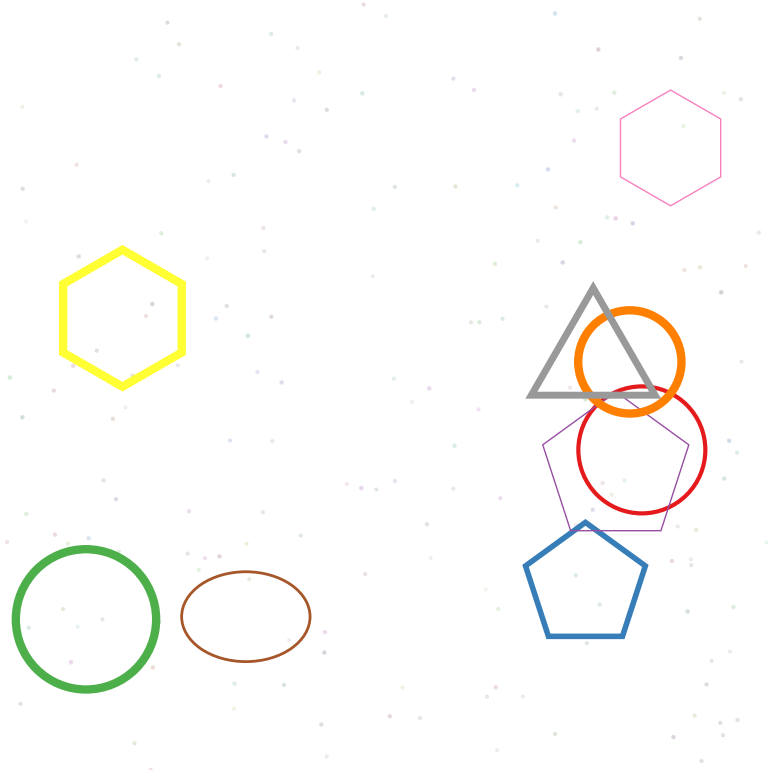[{"shape": "circle", "thickness": 1.5, "radius": 0.41, "center": [0.834, 0.416]}, {"shape": "pentagon", "thickness": 2, "radius": 0.41, "center": [0.76, 0.24]}, {"shape": "circle", "thickness": 3, "radius": 0.46, "center": [0.112, 0.196]}, {"shape": "pentagon", "thickness": 0.5, "radius": 0.5, "center": [0.8, 0.391]}, {"shape": "circle", "thickness": 3, "radius": 0.34, "center": [0.818, 0.53]}, {"shape": "hexagon", "thickness": 3, "radius": 0.44, "center": [0.159, 0.587]}, {"shape": "oval", "thickness": 1, "radius": 0.42, "center": [0.319, 0.199]}, {"shape": "hexagon", "thickness": 0.5, "radius": 0.38, "center": [0.871, 0.808]}, {"shape": "triangle", "thickness": 2.5, "radius": 0.46, "center": [0.77, 0.533]}]